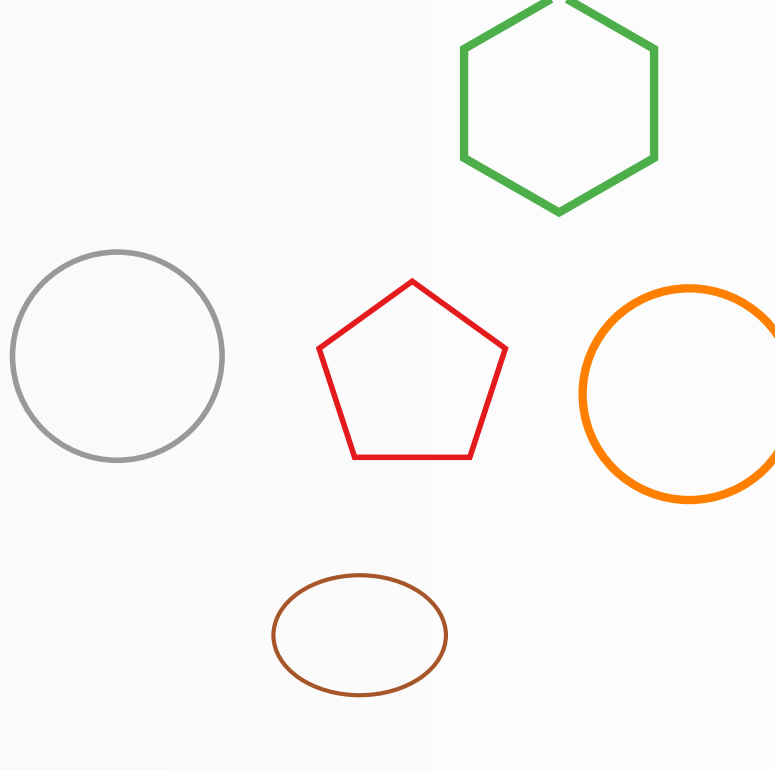[{"shape": "pentagon", "thickness": 2, "radius": 0.63, "center": [0.532, 0.508]}, {"shape": "hexagon", "thickness": 3, "radius": 0.71, "center": [0.721, 0.866]}, {"shape": "circle", "thickness": 3, "radius": 0.69, "center": [0.889, 0.488]}, {"shape": "oval", "thickness": 1.5, "radius": 0.56, "center": [0.464, 0.175]}, {"shape": "circle", "thickness": 2, "radius": 0.68, "center": [0.151, 0.537]}]